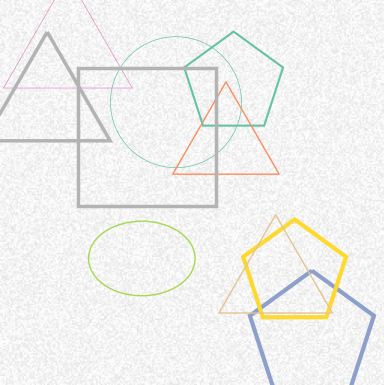[{"shape": "pentagon", "thickness": 1.5, "radius": 0.67, "center": [0.607, 0.783]}, {"shape": "circle", "thickness": 0.5, "radius": 0.85, "center": [0.457, 0.735]}, {"shape": "triangle", "thickness": 1, "radius": 0.8, "center": [0.587, 0.627]}, {"shape": "pentagon", "thickness": 3, "radius": 0.85, "center": [0.81, 0.128]}, {"shape": "triangle", "thickness": 0.5, "radius": 0.97, "center": [0.176, 0.868]}, {"shape": "oval", "thickness": 1, "radius": 0.69, "center": [0.368, 0.329]}, {"shape": "pentagon", "thickness": 3, "radius": 0.7, "center": [0.765, 0.29]}, {"shape": "triangle", "thickness": 1, "radius": 0.85, "center": [0.716, 0.272]}, {"shape": "triangle", "thickness": 2.5, "radius": 0.94, "center": [0.123, 0.729]}, {"shape": "square", "thickness": 2.5, "radius": 0.9, "center": [0.381, 0.645]}]